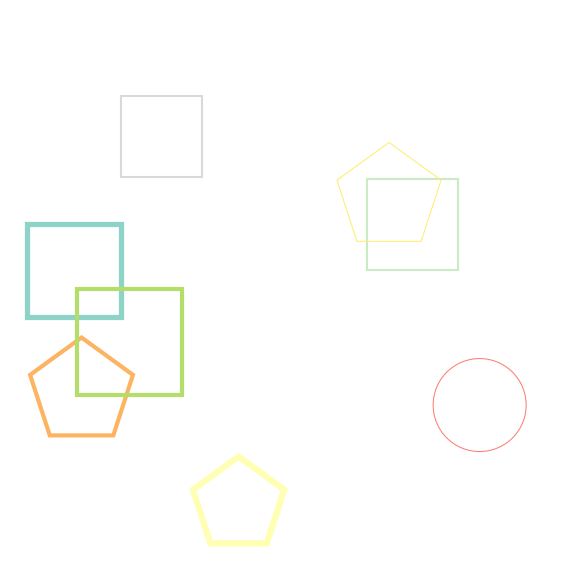[{"shape": "square", "thickness": 2.5, "radius": 0.41, "center": [0.128, 0.531]}, {"shape": "pentagon", "thickness": 3, "radius": 0.42, "center": [0.413, 0.126]}, {"shape": "circle", "thickness": 0.5, "radius": 0.4, "center": [0.831, 0.298]}, {"shape": "pentagon", "thickness": 2, "radius": 0.47, "center": [0.141, 0.321]}, {"shape": "square", "thickness": 2, "radius": 0.46, "center": [0.225, 0.407]}, {"shape": "square", "thickness": 1, "radius": 0.35, "center": [0.28, 0.763]}, {"shape": "square", "thickness": 1, "radius": 0.39, "center": [0.714, 0.61]}, {"shape": "pentagon", "thickness": 0.5, "radius": 0.47, "center": [0.674, 0.658]}]